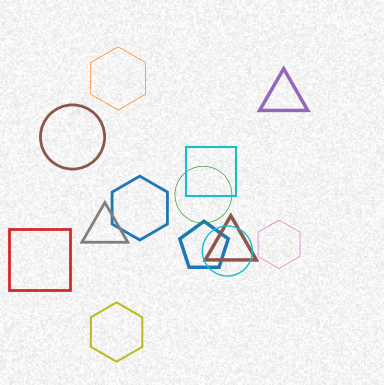[{"shape": "hexagon", "thickness": 2, "radius": 0.41, "center": [0.363, 0.46]}, {"shape": "pentagon", "thickness": 2.5, "radius": 0.33, "center": [0.53, 0.359]}, {"shape": "hexagon", "thickness": 0.5, "radius": 0.41, "center": [0.307, 0.796]}, {"shape": "circle", "thickness": 0.5, "radius": 0.37, "center": [0.528, 0.494]}, {"shape": "square", "thickness": 2, "radius": 0.39, "center": [0.104, 0.325]}, {"shape": "triangle", "thickness": 2.5, "radius": 0.36, "center": [0.737, 0.749]}, {"shape": "circle", "thickness": 2, "radius": 0.42, "center": [0.188, 0.644]}, {"shape": "triangle", "thickness": 2.5, "radius": 0.38, "center": [0.6, 0.363]}, {"shape": "hexagon", "thickness": 0.5, "radius": 0.31, "center": [0.725, 0.365]}, {"shape": "triangle", "thickness": 2, "radius": 0.34, "center": [0.272, 0.405]}, {"shape": "hexagon", "thickness": 1.5, "radius": 0.39, "center": [0.303, 0.138]}, {"shape": "square", "thickness": 1.5, "radius": 0.32, "center": [0.548, 0.555]}, {"shape": "circle", "thickness": 1, "radius": 0.32, "center": [0.591, 0.348]}]